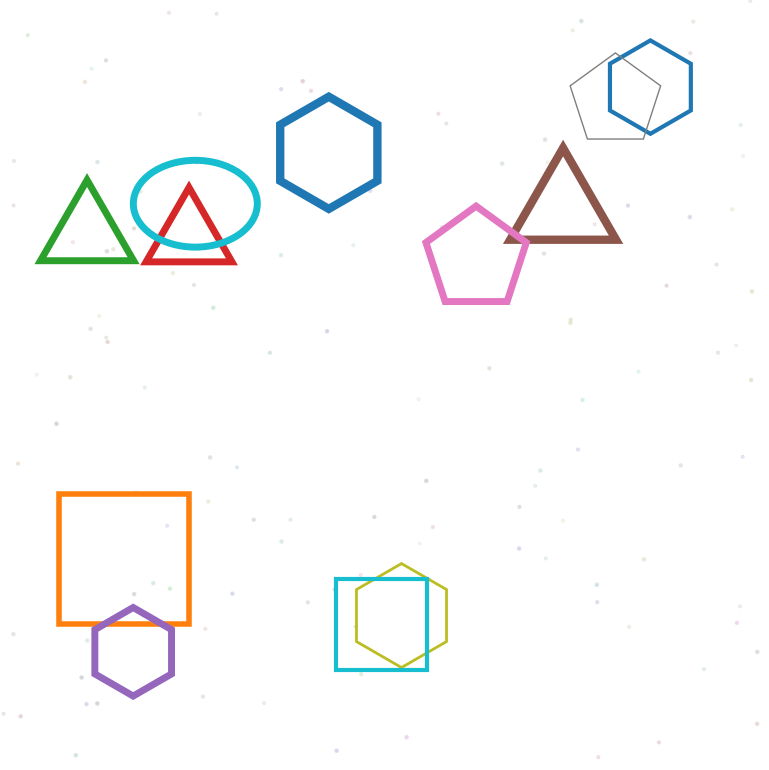[{"shape": "hexagon", "thickness": 1.5, "radius": 0.3, "center": [0.845, 0.887]}, {"shape": "hexagon", "thickness": 3, "radius": 0.36, "center": [0.427, 0.802]}, {"shape": "square", "thickness": 2, "radius": 0.42, "center": [0.161, 0.274]}, {"shape": "triangle", "thickness": 2.5, "radius": 0.35, "center": [0.113, 0.696]}, {"shape": "triangle", "thickness": 2.5, "radius": 0.32, "center": [0.245, 0.692]}, {"shape": "hexagon", "thickness": 2.5, "radius": 0.29, "center": [0.173, 0.154]}, {"shape": "triangle", "thickness": 3, "radius": 0.4, "center": [0.731, 0.728]}, {"shape": "pentagon", "thickness": 2.5, "radius": 0.34, "center": [0.618, 0.664]}, {"shape": "pentagon", "thickness": 0.5, "radius": 0.31, "center": [0.799, 0.869]}, {"shape": "hexagon", "thickness": 1, "radius": 0.34, "center": [0.521, 0.201]}, {"shape": "square", "thickness": 1.5, "radius": 0.3, "center": [0.495, 0.189]}, {"shape": "oval", "thickness": 2.5, "radius": 0.4, "center": [0.254, 0.735]}]